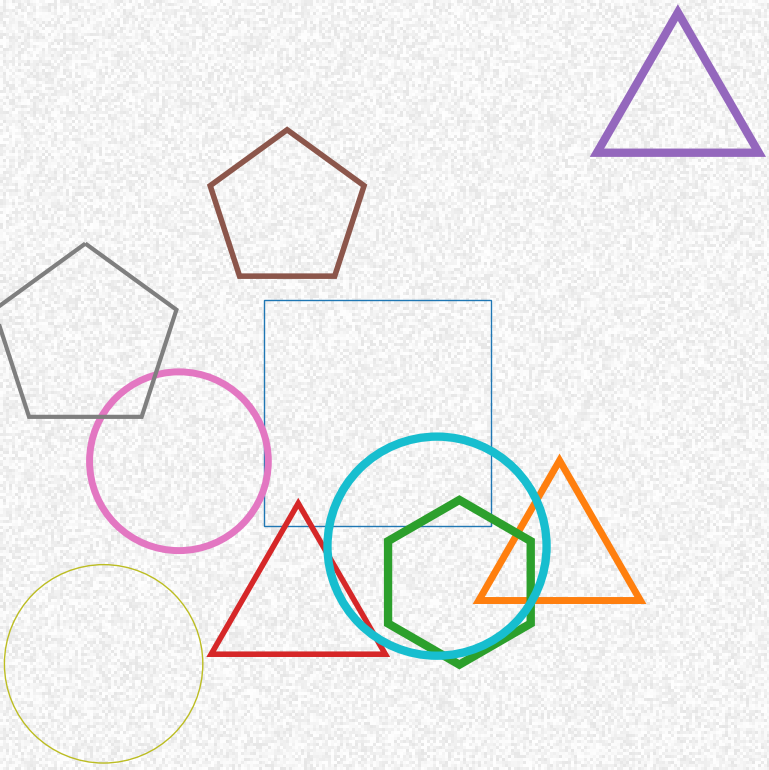[{"shape": "square", "thickness": 0.5, "radius": 0.74, "center": [0.49, 0.464]}, {"shape": "triangle", "thickness": 2.5, "radius": 0.61, "center": [0.727, 0.281]}, {"shape": "hexagon", "thickness": 3, "radius": 0.53, "center": [0.597, 0.244]}, {"shape": "triangle", "thickness": 2, "radius": 0.65, "center": [0.387, 0.216]}, {"shape": "triangle", "thickness": 3, "radius": 0.61, "center": [0.88, 0.862]}, {"shape": "pentagon", "thickness": 2, "radius": 0.53, "center": [0.373, 0.726]}, {"shape": "circle", "thickness": 2.5, "radius": 0.58, "center": [0.232, 0.401]}, {"shape": "pentagon", "thickness": 1.5, "radius": 0.62, "center": [0.111, 0.559]}, {"shape": "circle", "thickness": 0.5, "radius": 0.64, "center": [0.135, 0.138]}, {"shape": "circle", "thickness": 3, "radius": 0.71, "center": [0.568, 0.291]}]